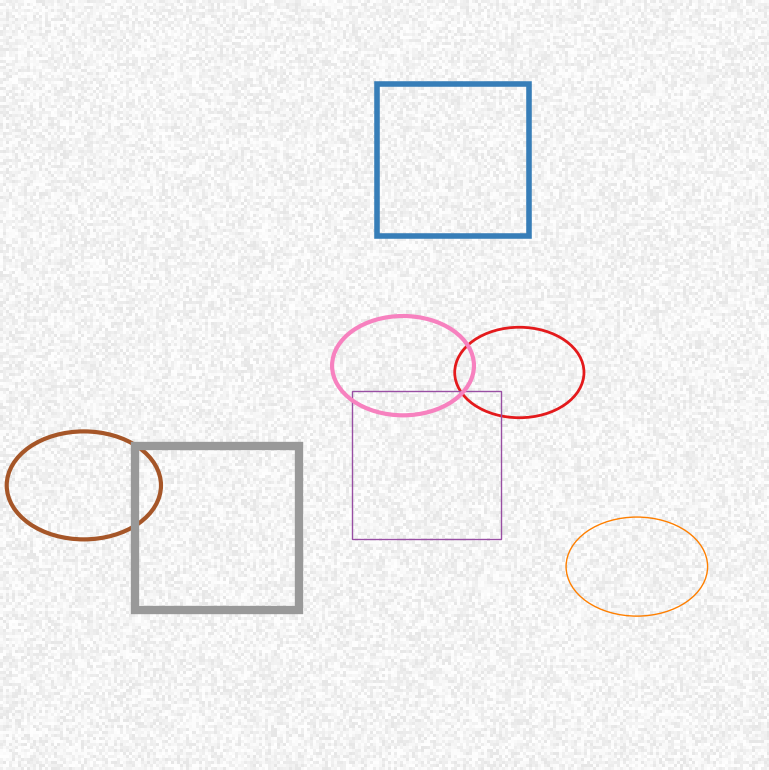[{"shape": "oval", "thickness": 1, "radius": 0.42, "center": [0.674, 0.516]}, {"shape": "square", "thickness": 2, "radius": 0.49, "center": [0.588, 0.793]}, {"shape": "square", "thickness": 0.5, "radius": 0.48, "center": [0.553, 0.396]}, {"shape": "oval", "thickness": 0.5, "radius": 0.46, "center": [0.827, 0.264]}, {"shape": "oval", "thickness": 1.5, "radius": 0.5, "center": [0.109, 0.37]}, {"shape": "oval", "thickness": 1.5, "radius": 0.46, "center": [0.523, 0.525]}, {"shape": "square", "thickness": 3, "radius": 0.53, "center": [0.282, 0.314]}]